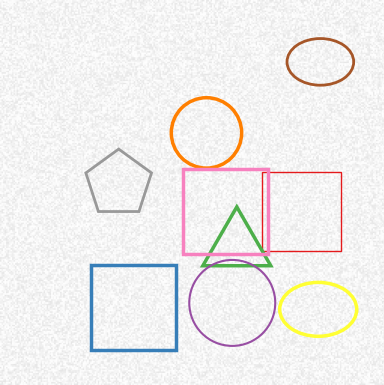[{"shape": "square", "thickness": 1, "radius": 0.51, "center": [0.783, 0.451]}, {"shape": "square", "thickness": 2.5, "radius": 0.55, "center": [0.346, 0.201]}, {"shape": "triangle", "thickness": 2.5, "radius": 0.51, "center": [0.615, 0.361]}, {"shape": "circle", "thickness": 1.5, "radius": 0.56, "center": [0.603, 0.213]}, {"shape": "circle", "thickness": 2.5, "radius": 0.46, "center": [0.536, 0.655]}, {"shape": "oval", "thickness": 2.5, "radius": 0.5, "center": [0.827, 0.197]}, {"shape": "oval", "thickness": 2, "radius": 0.43, "center": [0.832, 0.839]}, {"shape": "square", "thickness": 2.5, "radius": 0.55, "center": [0.586, 0.45]}, {"shape": "pentagon", "thickness": 2, "radius": 0.45, "center": [0.308, 0.523]}]